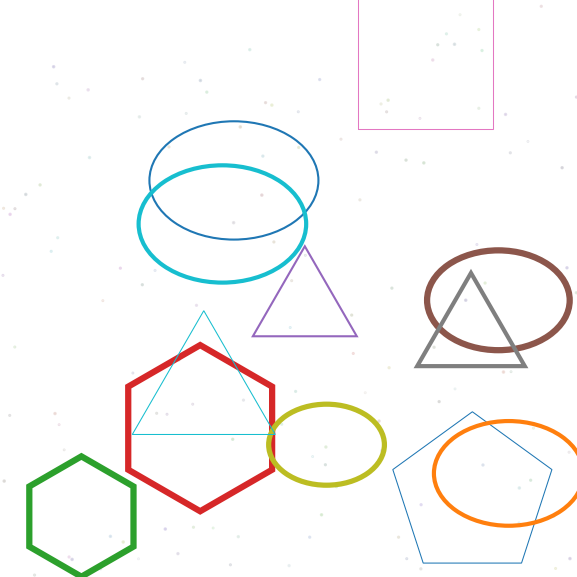[{"shape": "oval", "thickness": 1, "radius": 0.73, "center": [0.405, 0.687]}, {"shape": "pentagon", "thickness": 0.5, "radius": 0.72, "center": [0.818, 0.141]}, {"shape": "oval", "thickness": 2, "radius": 0.65, "center": [0.881, 0.179]}, {"shape": "hexagon", "thickness": 3, "radius": 0.52, "center": [0.141, 0.105]}, {"shape": "hexagon", "thickness": 3, "radius": 0.72, "center": [0.347, 0.258]}, {"shape": "triangle", "thickness": 1, "radius": 0.52, "center": [0.528, 0.469]}, {"shape": "oval", "thickness": 3, "radius": 0.62, "center": [0.863, 0.479]}, {"shape": "square", "thickness": 0.5, "radius": 0.58, "center": [0.737, 0.893]}, {"shape": "triangle", "thickness": 2, "radius": 0.54, "center": [0.816, 0.419]}, {"shape": "oval", "thickness": 2.5, "radius": 0.5, "center": [0.565, 0.229]}, {"shape": "oval", "thickness": 2, "radius": 0.73, "center": [0.385, 0.611]}, {"shape": "triangle", "thickness": 0.5, "radius": 0.71, "center": [0.353, 0.318]}]